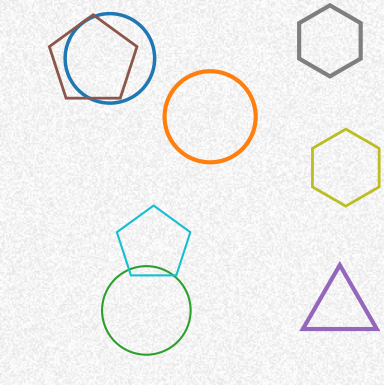[{"shape": "circle", "thickness": 2.5, "radius": 0.58, "center": [0.285, 0.848]}, {"shape": "circle", "thickness": 3, "radius": 0.59, "center": [0.546, 0.697]}, {"shape": "circle", "thickness": 1.5, "radius": 0.58, "center": [0.38, 0.194]}, {"shape": "triangle", "thickness": 3, "radius": 0.55, "center": [0.883, 0.201]}, {"shape": "pentagon", "thickness": 2, "radius": 0.6, "center": [0.242, 0.842]}, {"shape": "hexagon", "thickness": 3, "radius": 0.46, "center": [0.857, 0.894]}, {"shape": "hexagon", "thickness": 2, "radius": 0.5, "center": [0.898, 0.565]}, {"shape": "pentagon", "thickness": 1.5, "radius": 0.5, "center": [0.399, 0.366]}]